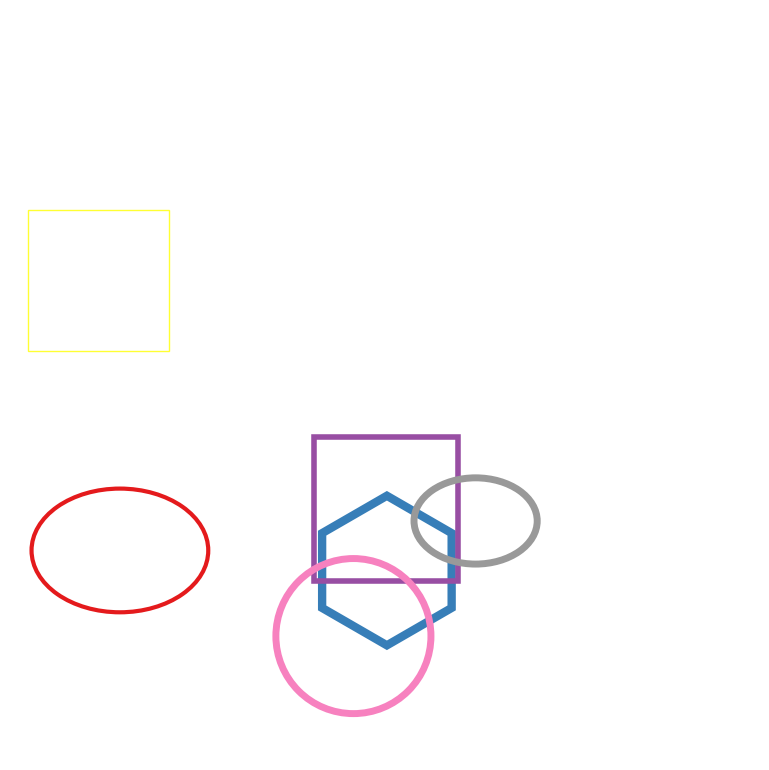[{"shape": "oval", "thickness": 1.5, "radius": 0.57, "center": [0.156, 0.285]}, {"shape": "hexagon", "thickness": 3, "radius": 0.49, "center": [0.502, 0.259]}, {"shape": "square", "thickness": 2, "radius": 0.47, "center": [0.501, 0.339]}, {"shape": "square", "thickness": 0.5, "radius": 0.46, "center": [0.128, 0.636]}, {"shape": "circle", "thickness": 2.5, "radius": 0.5, "center": [0.459, 0.174]}, {"shape": "oval", "thickness": 2.5, "radius": 0.4, "center": [0.618, 0.323]}]